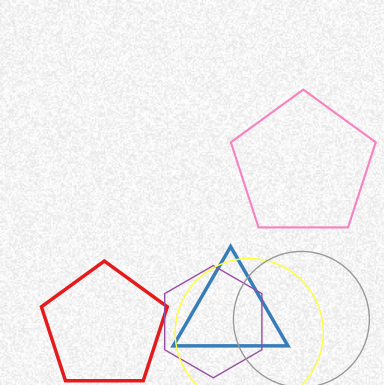[{"shape": "pentagon", "thickness": 2.5, "radius": 0.86, "center": [0.271, 0.15]}, {"shape": "triangle", "thickness": 2.5, "radius": 0.86, "center": [0.599, 0.188]}, {"shape": "hexagon", "thickness": 1, "radius": 0.73, "center": [0.554, 0.164]}, {"shape": "circle", "thickness": 1, "radius": 0.96, "center": [0.647, 0.136]}, {"shape": "pentagon", "thickness": 1.5, "radius": 0.99, "center": [0.788, 0.569]}, {"shape": "circle", "thickness": 1, "radius": 0.88, "center": [0.783, 0.17]}]